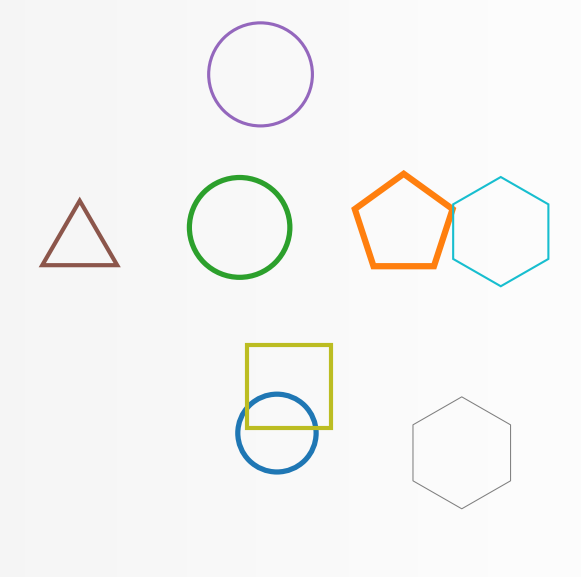[{"shape": "circle", "thickness": 2.5, "radius": 0.34, "center": [0.476, 0.249]}, {"shape": "pentagon", "thickness": 3, "radius": 0.44, "center": [0.695, 0.61]}, {"shape": "circle", "thickness": 2.5, "radius": 0.43, "center": [0.412, 0.605]}, {"shape": "circle", "thickness": 1.5, "radius": 0.45, "center": [0.448, 0.87]}, {"shape": "triangle", "thickness": 2, "radius": 0.37, "center": [0.137, 0.577]}, {"shape": "hexagon", "thickness": 0.5, "radius": 0.48, "center": [0.794, 0.215]}, {"shape": "square", "thickness": 2, "radius": 0.36, "center": [0.498, 0.33]}, {"shape": "hexagon", "thickness": 1, "radius": 0.47, "center": [0.862, 0.598]}]